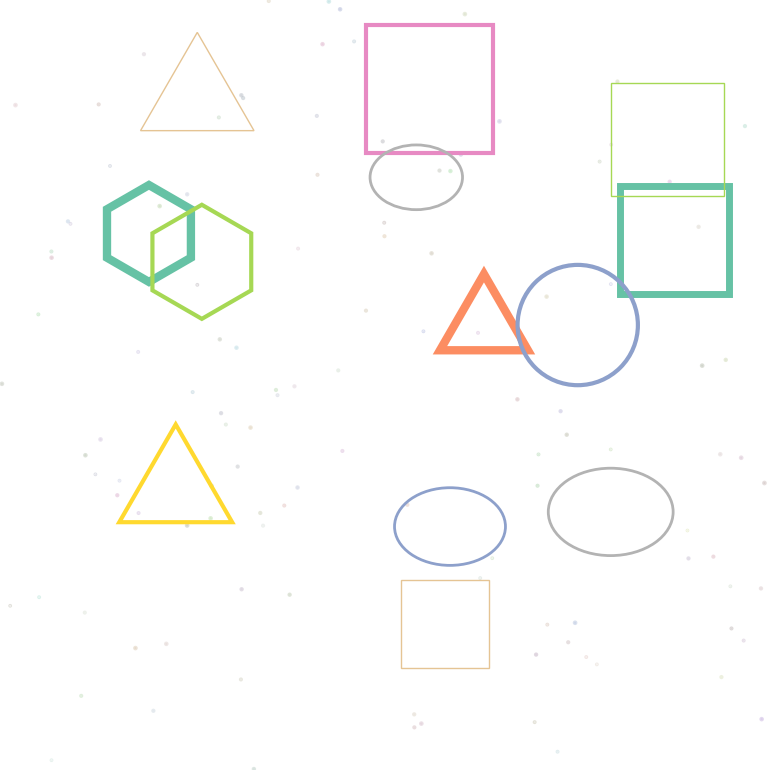[{"shape": "square", "thickness": 2.5, "radius": 0.35, "center": [0.876, 0.688]}, {"shape": "hexagon", "thickness": 3, "radius": 0.31, "center": [0.193, 0.697]}, {"shape": "triangle", "thickness": 3, "radius": 0.33, "center": [0.629, 0.578]}, {"shape": "circle", "thickness": 1.5, "radius": 0.39, "center": [0.75, 0.578]}, {"shape": "oval", "thickness": 1, "radius": 0.36, "center": [0.584, 0.316]}, {"shape": "square", "thickness": 1.5, "radius": 0.41, "center": [0.558, 0.884]}, {"shape": "square", "thickness": 0.5, "radius": 0.37, "center": [0.867, 0.819]}, {"shape": "hexagon", "thickness": 1.5, "radius": 0.37, "center": [0.262, 0.66]}, {"shape": "triangle", "thickness": 1.5, "radius": 0.42, "center": [0.228, 0.364]}, {"shape": "triangle", "thickness": 0.5, "radius": 0.43, "center": [0.256, 0.873]}, {"shape": "square", "thickness": 0.5, "radius": 0.29, "center": [0.578, 0.19]}, {"shape": "oval", "thickness": 1, "radius": 0.41, "center": [0.793, 0.335]}, {"shape": "oval", "thickness": 1, "radius": 0.3, "center": [0.541, 0.77]}]